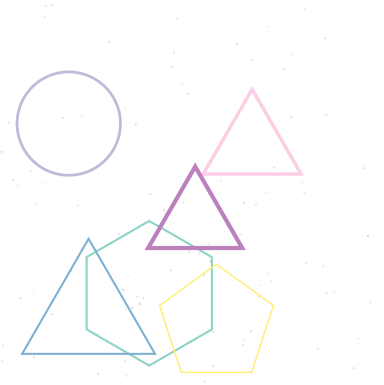[{"shape": "hexagon", "thickness": 1.5, "radius": 0.94, "center": [0.388, 0.238]}, {"shape": "circle", "thickness": 2, "radius": 0.67, "center": [0.179, 0.679]}, {"shape": "triangle", "thickness": 1.5, "radius": 1.0, "center": [0.23, 0.181]}, {"shape": "triangle", "thickness": 2.5, "radius": 0.73, "center": [0.655, 0.621]}, {"shape": "triangle", "thickness": 3, "radius": 0.71, "center": [0.507, 0.426]}, {"shape": "pentagon", "thickness": 1, "radius": 0.78, "center": [0.562, 0.158]}]